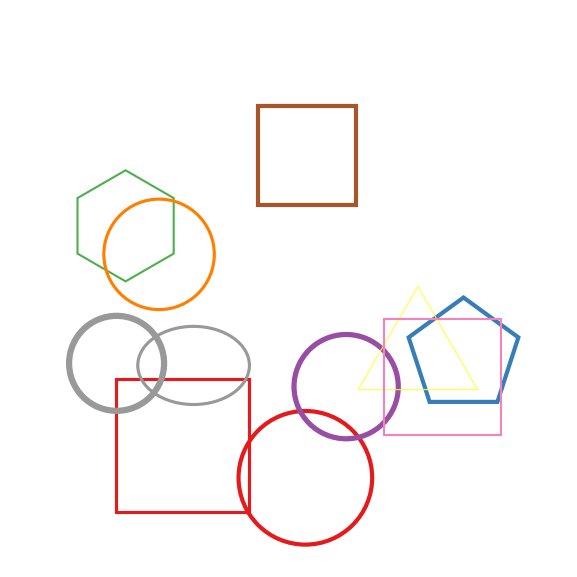[{"shape": "circle", "thickness": 2, "radius": 0.58, "center": [0.529, 0.172]}, {"shape": "square", "thickness": 1.5, "radius": 0.57, "center": [0.315, 0.228]}, {"shape": "pentagon", "thickness": 2, "radius": 0.5, "center": [0.803, 0.384]}, {"shape": "hexagon", "thickness": 1, "radius": 0.48, "center": [0.217, 0.608]}, {"shape": "circle", "thickness": 2.5, "radius": 0.45, "center": [0.599, 0.33]}, {"shape": "circle", "thickness": 1.5, "radius": 0.48, "center": [0.275, 0.559]}, {"shape": "triangle", "thickness": 0.5, "radius": 0.6, "center": [0.724, 0.384]}, {"shape": "square", "thickness": 2, "radius": 0.43, "center": [0.532, 0.73]}, {"shape": "square", "thickness": 1, "radius": 0.5, "center": [0.766, 0.347]}, {"shape": "circle", "thickness": 3, "radius": 0.41, "center": [0.202, 0.37]}, {"shape": "oval", "thickness": 1.5, "radius": 0.48, "center": [0.335, 0.366]}]